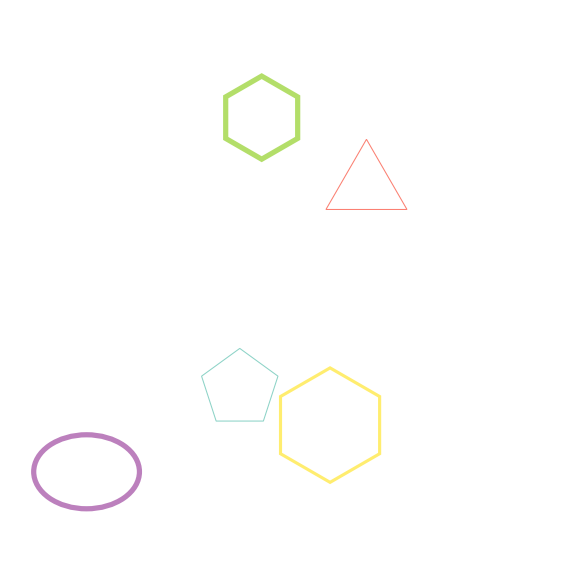[{"shape": "pentagon", "thickness": 0.5, "radius": 0.35, "center": [0.415, 0.326]}, {"shape": "triangle", "thickness": 0.5, "radius": 0.4, "center": [0.635, 0.677]}, {"shape": "hexagon", "thickness": 2.5, "radius": 0.36, "center": [0.453, 0.795]}, {"shape": "oval", "thickness": 2.5, "radius": 0.46, "center": [0.15, 0.182]}, {"shape": "hexagon", "thickness": 1.5, "radius": 0.5, "center": [0.572, 0.263]}]